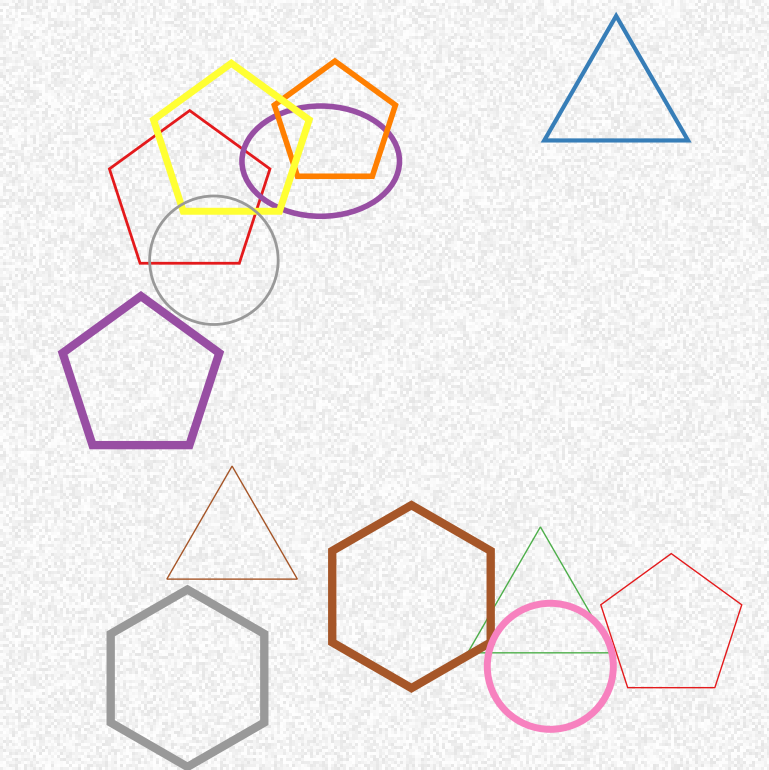[{"shape": "pentagon", "thickness": 0.5, "radius": 0.48, "center": [0.872, 0.185]}, {"shape": "pentagon", "thickness": 1, "radius": 0.55, "center": [0.246, 0.747]}, {"shape": "triangle", "thickness": 1.5, "radius": 0.54, "center": [0.8, 0.872]}, {"shape": "triangle", "thickness": 0.5, "radius": 0.55, "center": [0.702, 0.207]}, {"shape": "oval", "thickness": 2, "radius": 0.51, "center": [0.417, 0.791]}, {"shape": "pentagon", "thickness": 3, "radius": 0.53, "center": [0.183, 0.508]}, {"shape": "pentagon", "thickness": 2, "radius": 0.41, "center": [0.435, 0.838]}, {"shape": "pentagon", "thickness": 2.5, "radius": 0.53, "center": [0.3, 0.812]}, {"shape": "triangle", "thickness": 0.5, "radius": 0.49, "center": [0.301, 0.297]}, {"shape": "hexagon", "thickness": 3, "radius": 0.59, "center": [0.534, 0.225]}, {"shape": "circle", "thickness": 2.5, "radius": 0.41, "center": [0.715, 0.135]}, {"shape": "hexagon", "thickness": 3, "radius": 0.58, "center": [0.243, 0.119]}, {"shape": "circle", "thickness": 1, "radius": 0.42, "center": [0.278, 0.662]}]